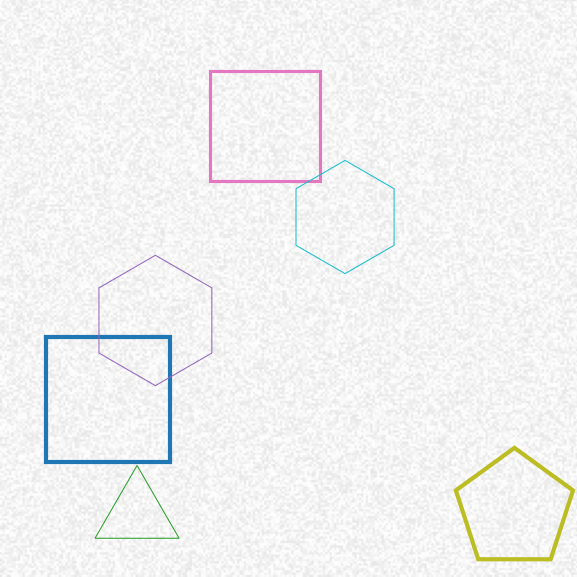[{"shape": "square", "thickness": 2, "radius": 0.54, "center": [0.187, 0.308]}, {"shape": "triangle", "thickness": 0.5, "radius": 0.42, "center": [0.237, 0.109]}, {"shape": "hexagon", "thickness": 0.5, "radius": 0.56, "center": [0.269, 0.444]}, {"shape": "square", "thickness": 1.5, "radius": 0.48, "center": [0.459, 0.781]}, {"shape": "pentagon", "thickness": 2, "radius": 0.53, "center": [0.891, 0.117]}, {"shape": "hexagon", "thickness": 0.5, "radius": 0.49, "center": [0.597, 0.623]}]